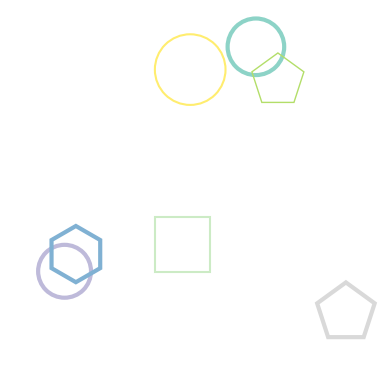[{"shape": "circle", "thickness": 3, "radius": 0.37, "center": [0.665, 0.879]}, {"shape": "circle", "thickness": 3, "radius": 0.34, "center": [0.168, 0.295]}, {"shape": "hexagon", "thickness": 3, "radius": 0.37, "center": [0.197, 0.34]}, {"shape": "pentagon", "thickness": 1, "radius": 0.35, "center": [0.722, 0.791]}, {"shape": "pentagon", "thickness": 3, "radius": 0.39, "center": [0.898, 0.188]}, {"shape": "square", "thickness": 1.5, "radius": 0.36, "center": [0.474, 0.366]}, {"shape": "circle", "thickness": 1.5, "radius": 0.46, "center": [0.494, 0.819]}]